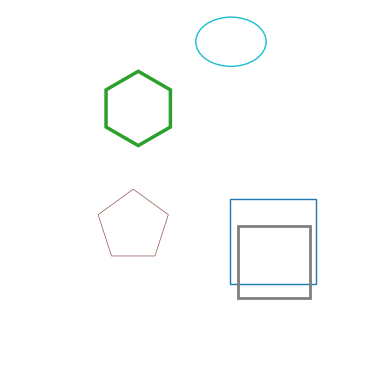[{"shape": "square", "thickness": 1, "radius": 0.56, "center": [0.709, 0.373]}, {"shape": "hexagon", "thickness": 2.5, "radius": 0.48, "center": [0.359, 0.718]}, {"shape": "pentagon", "thickness": 0.5, "radius": 0.48, "center": [0.346, 0.413]}, {"shape": "square", "thickness": 2, "radius": 0.47, "center": [0.713, 0.319]}, {"shape": "oval", "thickness": 1, "radius": 0.46, "center": [0.6, 0.892]}]